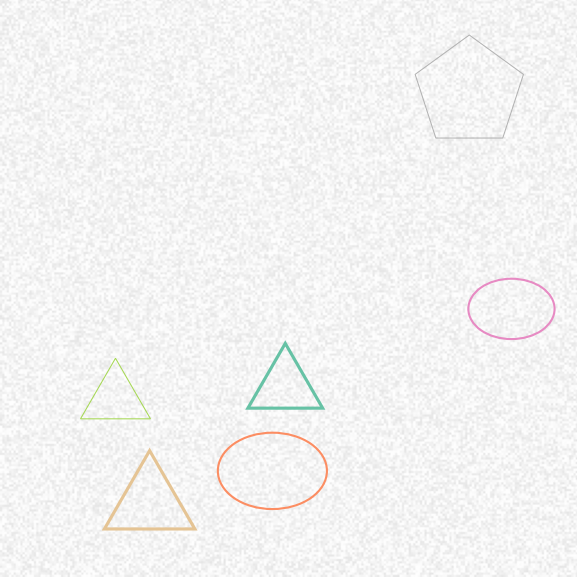[{"shape": "triangle", "thickness": 1.5, "radius": 0.37, "center": [0.494, 0.33]}, {"shape": "oval", "thickness": 1, "radius": 0.47, "center": [0.472, 0.184]}, {"shape": "oval", "thickness": 1, "radius": 0.37, "center": [0.886, 0.464]}, {"shape": "triangle", "thickness": 0.5, "radius": 0.35, "center": [0.2, 0.309]}, {"shape": "triangle", "thickness": 1.5, "radius": 0.45, "center": [0.259, 0.128]}, {"shape": "pentagon", "thickness": 0.5, "radius": 0.49, "center": [0.813, 0.84]}]